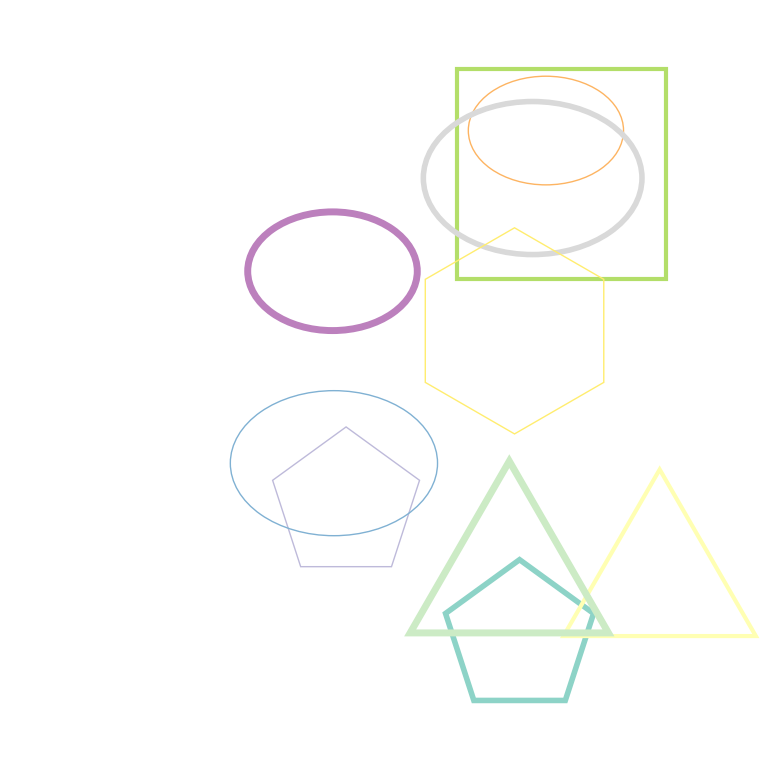[{"shape": "pentagon", "thickness": 2, "radius": 0.51, "center": [0.675, 0.172]}, {"shape": "triangle", "thickness": 1.5, "radius": 0.72, "center": [0.857, 0.246]}, {"shape": "pentagon", "thickness": 0.5, "radius": 0.5, "center": [0.449, 0.345]}, {"shape": "oval", "thickness": 0.5, "radius": 0.67, "center": [0.434, 0.398]}, {"shape": "oval", "thickness": 0.5, "radius": 0.5, "center": [0.709, 0.83]}, {"shape": "square", "thickness": 1.5, "radius": 0.68, "center": [0.729, 0.774]}, {"shape": "oval", "thickness": 2, "radius": 0.71, "center": [0.692, 0.769]}, {"shape": "oval", "thickness": 2.5, "radius": 0.55, "center": [0.432, 0.648]}, {"shape": "triangle", "thickness": 2.5, "radius": 0.74, "center": [0.661, 0.252]}, {"shape": "hexagon", "thickness": 0.5, "radius": 0.67, "center": [0.668, 0.57]}]